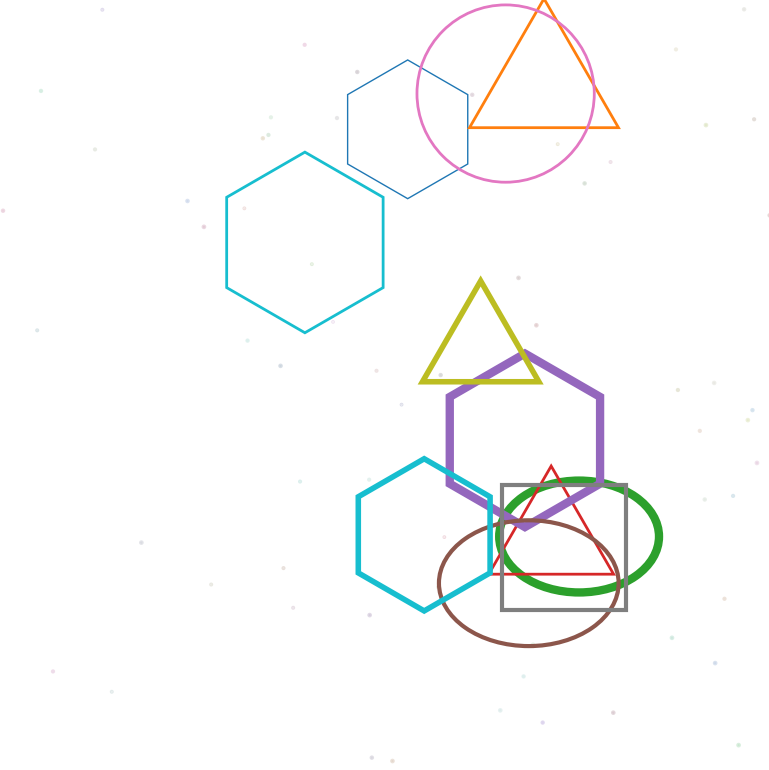[{"shape": "hexagon", "thickness": 0.5, "radius": 0.45, "center": [0.529, 0.832]}, {"shape": "triangle", "thickness": 1, "radius": 0.56, "center": [0.706, 0.89]}, {"shape": "oval", "thickness": 3, "radius": 0.52, "center": [0.752, 0.303]}, {"shape": "triangle", "thickness": 1, "radius": 0.47, "center": [0.716, 0.301]}, {"shape": "hexagon", "thickness": 3, "radius": 0.56, "center": [0.682, 0.428]}, {"shape": "oval", "thickness": 1.5, "radius": 0.58, "center": [0.687, 0.243]}, {"shape": "circle", "thickness": 1, "radius": 0.58, "center": [0.657, 0.878]}, {"shape": "square", "thickness": 1.5, "radius": 0.4, "center": [0.733, 0.289]}, {"shape": "triangle", "thickness": 2, "radius": 0.44, "center": [0.624, 0.548]}, {"shape": "hexagon", "thickness": 1, "radius": 0.59, "center": [0.396, 0.685]}, {"shape": "hexagon", "thickness": 2, "radius": 0.49, "center": [0.551, 0.305]}]